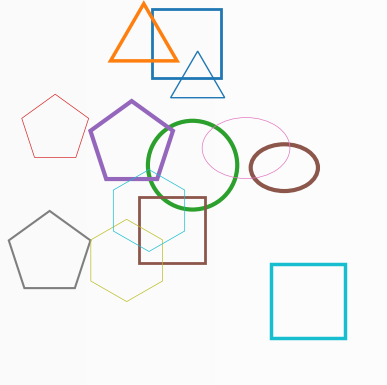[{"shape": "triangle", "thickness": 1, "radius": 0.4, "center": [0.51, 0.787]}, {"shape": "square", "thickness": 2, "radius": 0.45, "center": [0.481, 0.888]}, {"shape": "triangle", "thickness": 2.5, "radius": 0.5, "center": [0.371, 0.891]}, {"shape": "circle", "thickness": 3, "radius": 0.58, "center": [0.497, 0.571]}, {"shape": "pentagon", "thickness": 0.5, "radius": 0.45, "center": [0.142, 0.665]}, {"shape": "pentagon", "thickness": 3, "radius": 0.56, "center": [0.34, 0.626]}, {"shape": "oval", "thickness": 3, "radius": 0.43, "center": [0.734, 0.565]}, {"shape": "square", "thickness": 2, "radius": 0.43, "center": [0.443, 0.402]}, {"shape": "oval", "thickness": 0.5, "radius": 0.57, "center": [0.635, 0.615]}, {"shape": "pentagon", "thickness": 1.5, "radius": 0.55, "center": [0.128, 0.341]}, {"shape": "hexagon", "thickness": 0.5, "radius": 0.53, "center": [0.327, 0.323]}, {"shape": "square", "thickness": 2.5, "radius": 0.48, "center": [0.795, 0.219]}, {"shape": "hexagon", "thickness": 0.5, "radius": 0.53, "center": [0.385, 0.453]}]